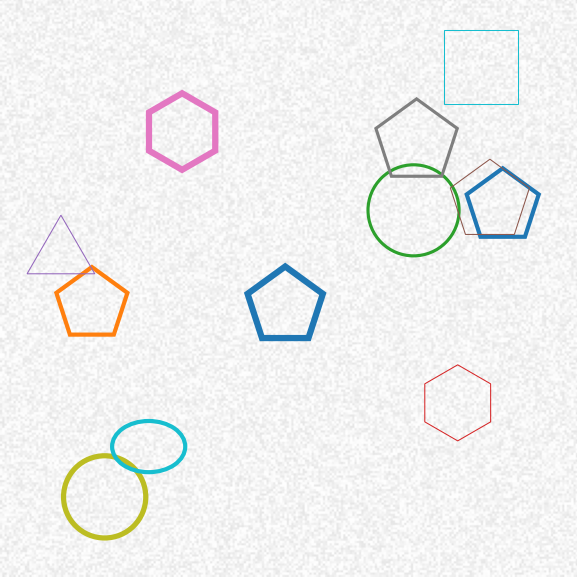[{"shape": "pentagon", "thickness": 3, "radius": 0.34, "center": [0.494, 0.469]}, {"shape": "pentagon", "thickness": 2, "radius": 0.33, "center": [0.87, 0.642]}, {"shape": "pentagon", "thickness": 2, "radius": 0.32, "center": [0.159, 0.472]}, {"shape": "circle", "thickness": 1.5, "radius": 0.39, "center": [0.716, 0.635]}, {"shape": "hexagon", "thickness": 0.5, "radius": 0.33, "center": [0.793, 0.302]}, {"shape": "triangle", "thickness": 0.5, "radius": 0.34, "center": [0.105, 0.559]}, {"shape": "pentagon", "thickness": 0.5, "radius": 0.36, "center": [0.848, 0.651]}, {"shape": "hexagon", "thickness": 3, "radius": 0.33, "center": [0.315, 0.771]}, {"shape": "pentagon", "thickness": 1.5, "radius": 0.37, "center": [0.721, 0.754]}, {"shape": "circle", "thickness": 2.5, "radius": 0.36, "center": [0.181, 0.139]}, {"shape": "square", "thickness": 0.5, "radius": 0.32, "center": [0.834, 0.883]}, {"shape": "oval", "thickness": 2, "radius": 0.32, "center": [0.257, 0.226]}]